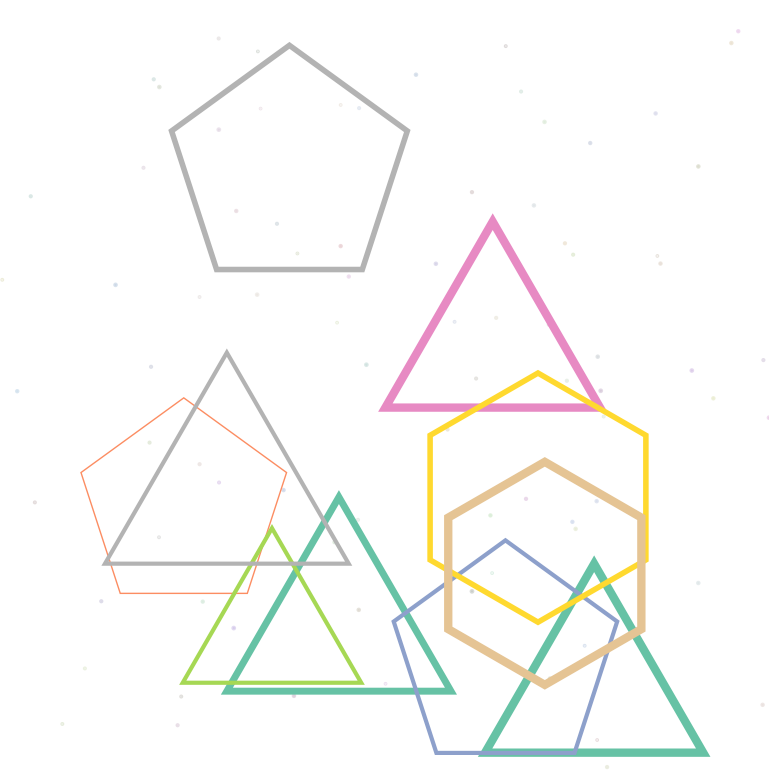[{"shape": "triangle", "thickness": 2.5, "radius": 0.84, "center": [0.44, 0.186]}, {"shape": "triangle", "thickness": 3, "radius": 0.82, "center": [0.772, 0.104]}, {"shape": "pentagon", "thickness": 0.5, "radius": 0.7, "center": [0.239, 0.343]}, {"shape": "pentagon", "thickness": 1.5, "radius": 0.76, "center": [0.656, 0.146]}, {"shape": "triangle", "thickness": 3, "radius": 0.8, "center": [0.64, 0.551]}, {"shape": "triangle", "thickness": 1.5, "radius": 0.67, "center": [0.353, 0.18]}, {"shape": "hexagon", "thickness": 2, "radius": 0.81, "center": [0.699, 0.354]}, {"shape": "hexagon", "thickness": 3, "radius": 0.72, "center": [0.708, 0.255]}, {"shape": "pentagon", "thickness": 2, "radius": 0.8, "center": [0.376, 0.78]}, {"shape": "triangle", "thickness": 1.5, "radius": 0.91, "center": [0.295, 0.359]}]